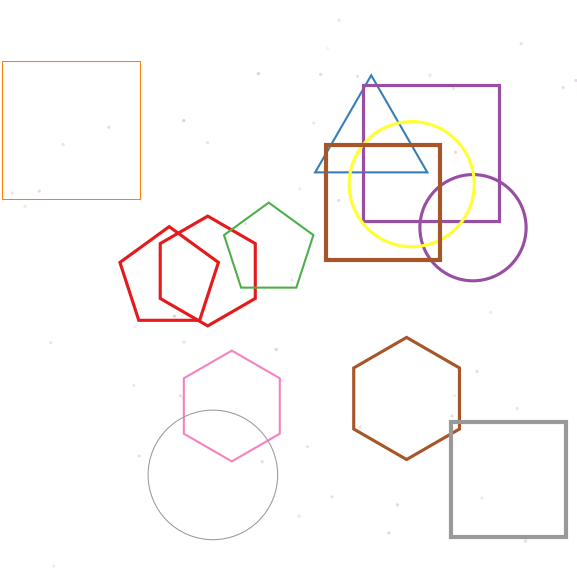[{"shape": "pentagon", "thickness": 1.5, "radius": 0.45, "center": [0.293, 0.517]}, {"shape": "hexagon", "thickness": 1.5, "radius": 0.48, "center": [0.36, 0.53]}, {"shape": "triangle", "thickness": 1, "radius": 0.56, "center": [0.643, 0.757]}, {"shape": "pentagon", "thickness": 1, "radius": 0.41, "center": [0.465, 0.567]}, {"shape": "square", "thickness": 1.5, "radius": 0.59, "center": [0.746, 0.735]}, {"shape": "circle", "thickness": 1.5, "radius": 0.46, "center": [0.819, 0.605]}, {"shape": "square", "thickness": 0.5, "radius": 0.6, "center": [0.122, 0.773]}, {"shape": "circle", "thickness": 1.5, "radius": 0.54, "center": [0.713, 0.68]}, {"shape": "hexagon", "thickness": 1.5, "radius": 0.53, "center": [0.704, 0.309]}, {"shape": "square", "thickness": 2, "radius": 0.5, "center": [0.663, 0.648]}, {"shape": "hexagon", "thickness": 1, "radius": 0.48, "center": [0.401, 0.296]}, {"shape": "square", "thickness": 2, "radius": 0.5, "center": [0.88, 0.169]}, {"shape": "circle", "thickness": 0.5, "radius": 0.56, "center": [0.369, 0.177]}]